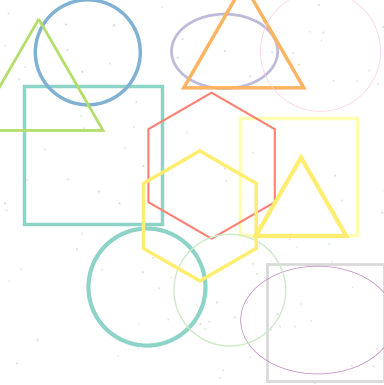[{"shape": "square", "thickness": 2.5, "radius": 0.89, "center": [0.241, 0.597]}, {"shape": "circle", "thickness": 3, "radius": 0.76, "center": [0.382, 0.254]}, {"shape": "square", "thickness": 2.5, "radius": 0.76, "center": [0.775, 0.541]}, {"shape": "oval", "thickness": 2, "radius": 0.69, "center": [0.583, 0.867]}, {"shape": "hexagon", "thickness": 1.5, "radius": 0.95, "center": [0.55, 0.57]}, {"shape": "circle", "thickness": 2.5, "radius": 0.68, "center": [0.228, 0.864]}, {"shape": "triangle", "thickness": 2.5, "radius": 0.9, "center": [0.633, 0.862]}, {"shape": "triangle", "thickness": 2, "radius": 0.96, "center": [0.101, 0.758]}, {"shape": "circle", "thickness": 0.5, "radius": 0.78, "center": [0.832, 0.867]}, {"shape": "square", "thickness": 2, "radius": 0.76, "center": [0.846, 0.162]}, {"shape": "oval", "thickness": 0.5, "radius": 1.0, "center": [0.825, 0.169]}, {"shape": "circle", "thickness": 1, "radius": 0.73, "center": [0.597, 0.246]}, {"shape": "triangle", "thickness": 3, "radius": 0.68, "center": [0.782, 0.455]}, {"shape": "hexagon", "thickness": 2.5, "radius": 0.84, "center": [0.519, 0.439]}]